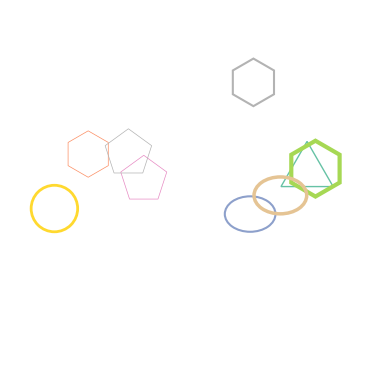[{"shape": "triangle", "thickness": 1, "radius": 0.39, "center": [0.798, 0.555]}, {"shape": "hexagon", "thickness": 0.5, "radius": 0.3, "center": [0.229, 0.6]}, {"shape": "oval", "thickness": 1.5, "radius": 0.33, "center": [0.65, 0.444]}, {"shape": "pentagon", "thickness": 0.5, "radius": 0.31, "center": [0.373, 0.534]}, {"shape": "hexagon", "thickness": 3, "radius": 0.36, "center": [0.819, 0.562]}, {"shape": "circle", "thickness": 2, "radius": 0.3, "center": [0.141, 0.458]}, {"shape": "oval", "thickness": 2.5, "radius": 0.34, "center": [0.728, 0.493]}, {"shape": "pentagon", "thickness": 0.5, "radius": 0.32, "center": [0.334, 0.602]}, {"shape": "hexagon", "thickness": 1.5, "radius": 0.31, "center": [0.658, 0.786]}]